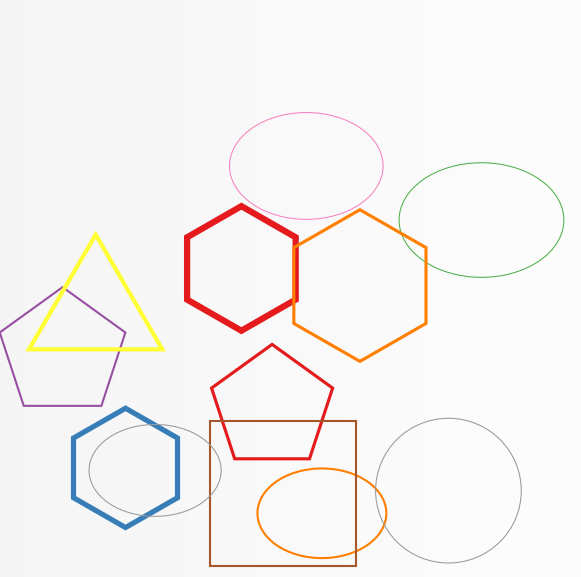[{"shape": "hexagon", "thickness": 3, "radius": 0.54, "center": [0.415, 0.534]}, {"shape": "pentagon", "thickness": 1.5, "radius": 0.55, "center": [0.468, 0.293]}, {"shape": "hexagon", "thickness": 2.5, "radius": 0.52, "center": [0.216, 0.189]}, {"shape": "oval", "thickness": 0.5, "radius": 0.71, "center": [0.828, 0.618]}, {"shape": "pentagon", "thickness": 1, "radius": 0.57, "center": [0.108, 0.388]}, {"shape": "oval", "thickness": 1, "radius": 0.55, "center": [0.554, 0.11]}, {"shape": "hexagon", "thickness": 1.5, "radius": 0.66, "center": [0.619, 0.505]}, {"shape": "triangle", "thickness": 2, "radius": 0.66, "center": [0.165, 0.46]}, {"shape": "square", "thickness": 1, "radius": 0.63, "center": [0.487, 0.145]}, {"shape": "oval", "thickness": 0.5, "radius": 0.66, "center": [0.527, 0.712]}, {"shape": "circle", "thickness": 0.5, "radius": 0.63, "center": [0.772, 0.15]}, {"shape": "oval", "thickness": 0.5, "radius": 0.57, "center": [0.267, 0.185]}]